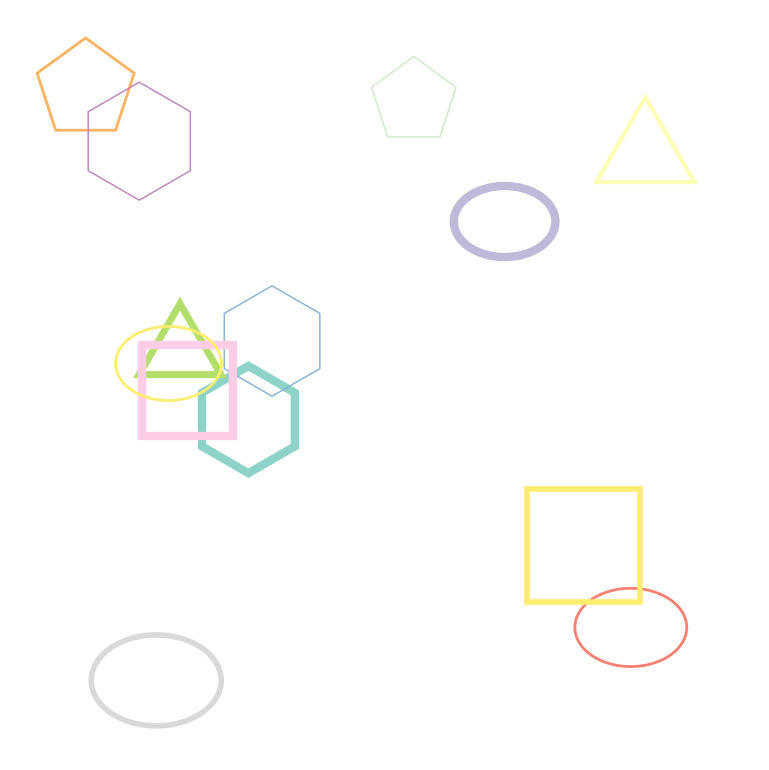[{"shape": "hexagon", "thickness": 3, "radius": 0.35, "center": [0.323, 0.455]}, {"shape": "triangle", "thickness": 1.5, "radius": 0.37, "center": [0.838, 0.8]}, {"shape": "oval", "thickness": 3, "radius": 0.33, "center": [0.655, 0.712]}, {"shape": "oval", "thickness": 1, "radius": 0.36, "center": [0.819, 0.185]}, {"shape": "hexagon", "thickness": 0.5, "radius": 0.36, "center": [0.353, 0.557]}, {"shape": "pentagon", "thickness": 1, "radius": 0.33, "center": [0.111, 0.884]}, {"shape": "triangle", "thickness": 2.5, "radius": 0.31, "center": [0.234, 0.544]}, {"shape": "square", "thickness": 3, "radius": 0.3, "center": [0.244, 0.493]}, {"shape": "oval", "thickness": 2, "radius": 0.42, "center": [0.203, 0.116]}, {"shape": "hexagon", "thickness": 0.5, "radius": 0.38, "center": [0.181, 0.817]}, {"shape": "pentagon", "thickness": 0.5, "radius": 0.29, "center": [0.537, 0.869]}, {"shape": "square", "thickness": 2, "radius": 0.37, "center": [0.757, 0.291]}, {"shape": "oval", "thickness": 1, "radius": 0.34, "center": [0.219, 0.528]}]